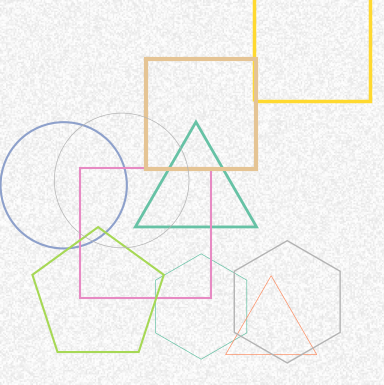[{"shape": "hexagon", "thickness": 0.5, "radius": 0.68, "center": [0.522, 0.204]}, {"shape": "triangle", "thickness": 2, "radius": 0.91, "center": [0.509, 0.501]}, {"shape": "triangle", "thickness": 0.5, "radius": 0.68, "center": [0.704, 0.147]}, {"shape": "circle", "thickness": 1.5, "radius": 0.82, "center": [0.165, 0.519]}, {"shape": "square", "thickness": 1.5, "radius": 0.85, "center": [0.379, 0.394]}, {"shape": "pentagon", "thickness": 1.5, "radius": 0.9, "center": [0.255, 0.231]}, {"shape": "square", "thickness": 2.5, "radius": 0.75, "center": [0.811, 0.889]}, {"shape": "square", "thickness": 3, "radius": 0.72, "center": [0.523, 0.703]}, {"shape": "hexagon", "thickness": 1, "radius": 0.79, "center": [0.746, 0.216]}, {"shape": "circle", "thickness": 0.5, "radius": 0.87, "center": [0.316, 0.531]}]